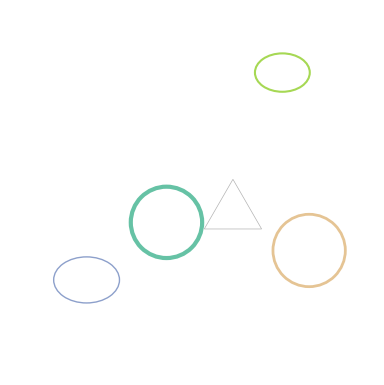[{"shape": "circle", "thickness": 3, "radius": 0.46, "center": [0.432, 0.422]}, {"shape": "oval", "thickness": 1, "radius": 0.43, "center": [0.225, 0.273]}, {"shape": "oval", "thickness": 1.5, "radius": 0.36, "center": [0.733, 0.811]}, {"shape": "circle", "thickness": 2, "radius": 0.47, "center": [0.803, 0.349]}, {"shape": "triangle", "thickness": 0.5, "radius": 0.43, "center": [0.605, 0.448]}]